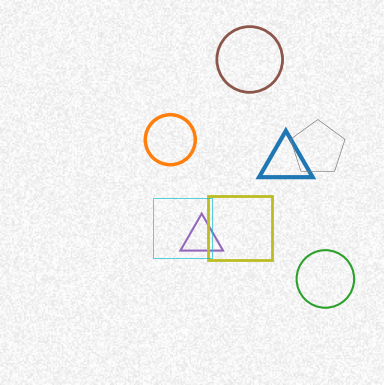[{"shape": "triangle", "thickness": 3, "radius": 0.4, "center": [0.742, 0.58]}, {"shape": "circle", "thickness": 2.5, "radius": 0.32, "center": [0.442, 0.637]}, {"shape": "circle", "thickness": 1.5, "radius": 0.37, "center": [0.845, 0.275]}, {"shape": "triangle", "thickness": 1.5, "radius": 0.32, "center": [0.524, 0.381]}, {"shape": "circle", "thickness": 2, "radius": 0.43, "center": [0.649, 0.846]}, {"shape": "pentagon", "thickness": 0.5, "radius": 0.37, "center": [0.825, 0.615]}, {"shape": "square", "thickness": 2, "radius": 0.41, "center": [0.623, 0.408]}, {"shape": "square", "thickness": 0.5, "radius": 0.39, "center": [0.474, 0.407]}]